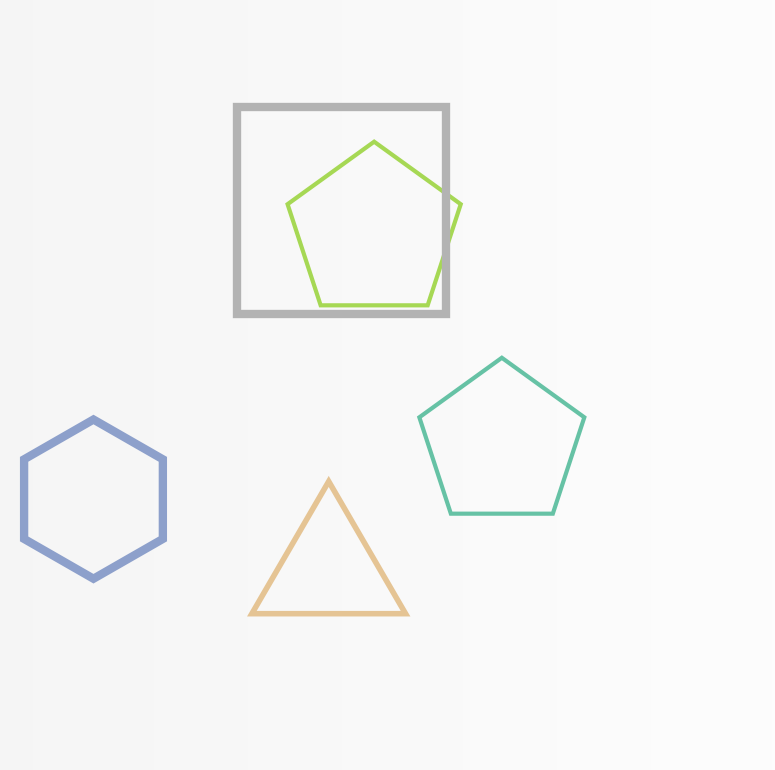[{"shape": "pentagon", "thickness": 1.5, "radius": 0.56, "center": [0.648, 0.423]}, {"shape": "hexagon", "thickness": 3, "radius": 0.52, "center": [0.121, 0.352]}, {"shape": "pentagon", "thickness": 1.5, "radius": 0.59, "center": [0.483, 0.699]}, {"shape": "triangle", "thickness": 2, "radius": 0.57, "center": [0.424, 0.26]}, {"shape": "square", "thickness": 3, "radius": 0.67, "center": [0.44, 0.727]}]